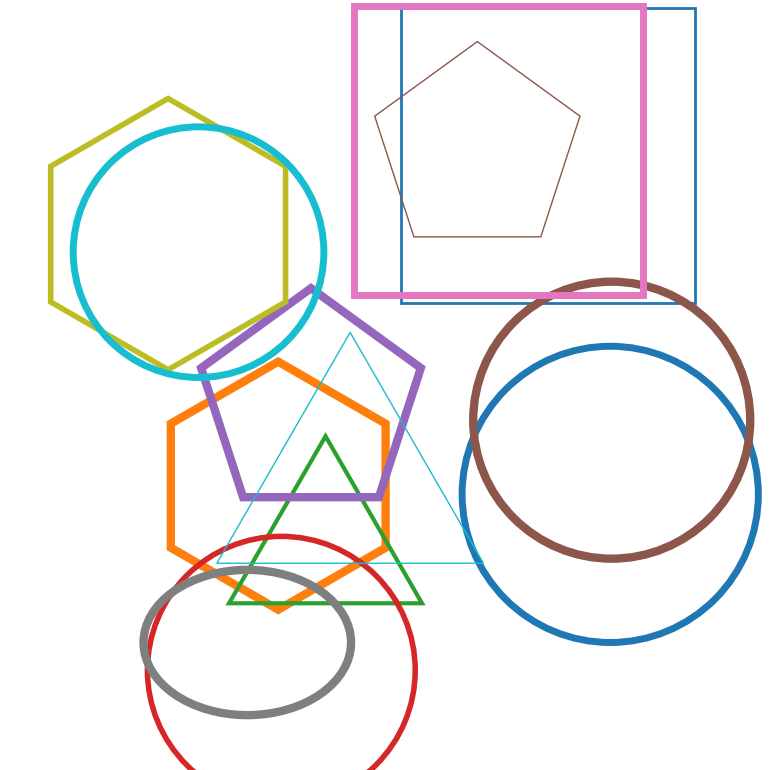[{"shape": "circle", "thickness": 2.5, "radius": 0.96, "center": [0.793, 0.358]}, {"shape": "square", "thickness": 1, "radius": 0.96, "center": [0.711, 0.798]}, {"shape": "hexagon", "thickness": 3, "radius": 0.81, "center": [0.361, 0.369]}, {"shape": "triangle", "thickness": 1.5, "radius": 0.72, "center": [0.423, 0.289]}, {"shape": "circle", "thickness": 2, "radius": 0.87, "center": [0.365, 0.13]}, {"shape": "pentagon", "thickness": 3, "radius": 0.75, "center": [0.404, 0.476]}, {"shape": "circle", "thickness": 3, "radius": 0.9, "center": [0.794, 0.454]}, {"shape": "pentagon", "thickness": 0.5, "radius": 0.7, "center": [0.62, 0.806]}, {"shape": "square", "thickness": 2.5, "radius": 0.94, "center": [0.647, 0.805]}, {"shape": "oval", "thickness": 3, "radius": 0.67, "center": [0.321, 0.166]}, {"shape": "hexagon", "thickness": 2, "radius": 0.88, "center": [0.218, 0.696]}, {"shape": "circle", "thickness": 2.5, "radius": 0.81, "center": [0.258, 0.673]}, {"shape": "triangle", "thickness": 0.5, "radius": 1.0, "center": [0.455, 0.368]}]